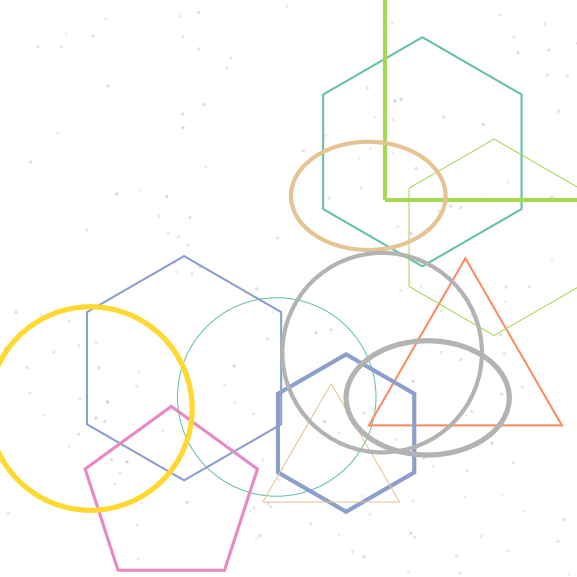[{"shape": "hexagon", "thickness": 1, "radius": 0.99, "center": [0.731, 0.736]}, {"shape": "circle", "thickness": 0.5, "radius": 0.86, "center": [0.479, 0.312]}, {"shape": "triangle", "thickness": 1, "radius": 0.96, "center": [0.806, 0.359]}, {"shape": "hexagon", "thickness": 2, "radius": 0.68, "center": [0.599, 0.249]}, {"shape": "hexagon", "thickness": 1, "radius": 0.97, "center": [0.319, 0.362]}, {"shape": "pentagon", "thickness": 1.5, "radius": 0.78, "center": [0.297, 0.139]}, {"shape": "hexagon", "thickness": 0.5, "radius": 0.85, "center": [0.856, 0.588]}, {"shape": "square", "thickness": 2, "radius": 0.89, "center": [0.846, 0.831]}, {"shape": "circle", "thickness": 2.5, "radius": 0.88, "center": [0.157, 0.292]}, {"shape": "triangle", "thickness": 0.5, "radius": 0.68, "center": [0.573, 0.198]}, {"shape": "oval", "thickness": 2, "radius": 0.67, "center": [0.638, 0.66]}, {"shape": "oval", "thickness": 2.5, "radius": 0.71, "center": [0.741, 0.31]}, {"shape": "circle", "thickness": 2, "radius": 0.86, "center": [0.662, 0.389]}]